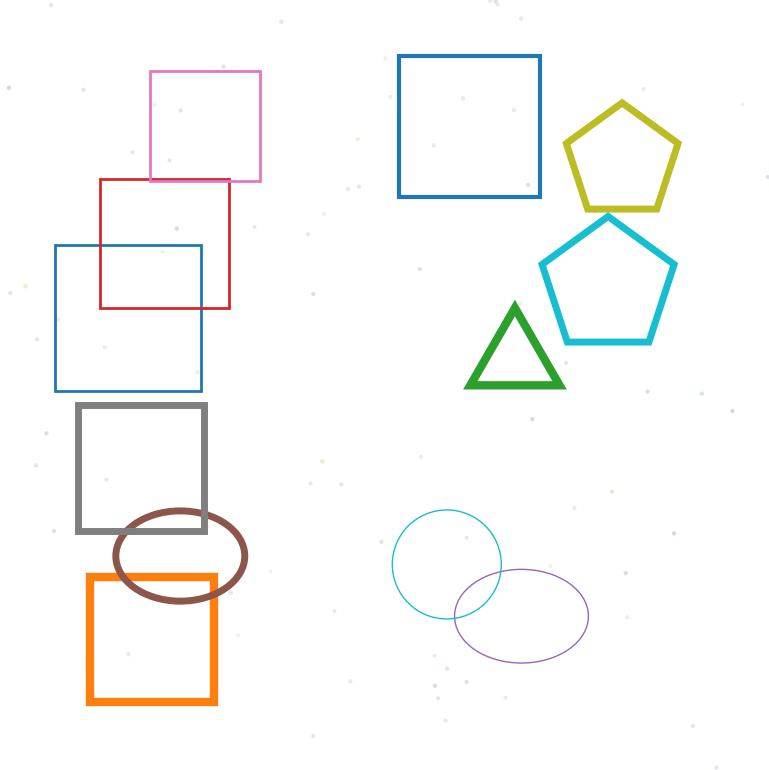[{"shape": "square", "thickness": 1, "radius": 0.47, "center": [0.166, 0.587]}, {"shape": "square", "thickness": 1.5, "radius": 0.46, "center": [0.61, 0.836]}, {"shape": "square", "thickness": 3, "radius": 0.4, "center": [0.197, 0.17]}, {"shape": "triangle", "thickness": 3, "radius": 0.33, "center": [0.669, 0.533]}, {"shape": "square", "thickness": 1, "radius": 0.42, "center": [0.213, 0.684]}, {"shape": "oval", "thickness": 0.5, "radius": 0.43, "center": [0.677, 0.2]}, {"shape": "oval", "thickness": 2.5, "radius": 0.42, "center": [0.234, 0.278]}, {"shape": "square", "thickness": 1, "radius": 0.36, "center": [0.266, 0.836]}, {"shape": "square", "thickness": 2.5, "radius": 0.41, "center": [0.183, 0.392]}, {"shape": "pentagon", "thickness": 2.5, "radius": 0.38, "center": [0.808, 0.79]}, {"shape": "circle", "thickness": 0.5, "radius": 0.35, "center": [0.58, 0.267]}, {"shape": "pentagon", "thickness": 2.5, "radius": 0.45, "center": [0.79, 0.629]}]